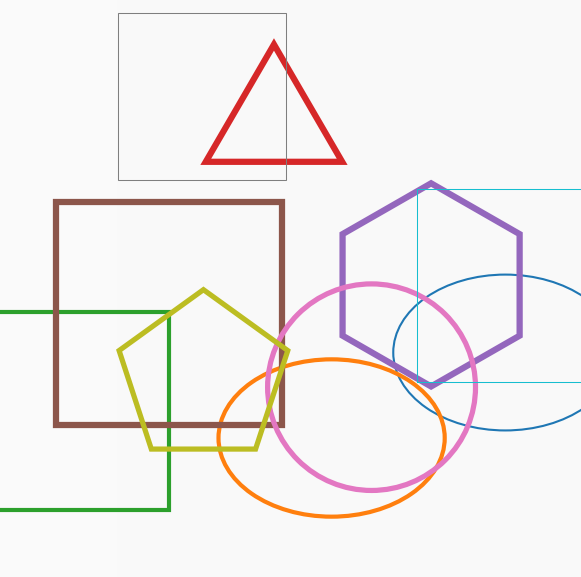[{"shape": "oval", "thickness": 1, "radius": 0.96, "center": [0.869, 0.389]}, {"shape": "oval", "thickness": 2, "radius": 0.97, "center": [0.571, 0.241]}, {"shape": "square", "thickness": 2, "radius": 0.86, "center": [0.119, 0.288]}, {"shape": "triangle", "thickness": 3, "radius": 0.68, "center": [0.471, 0.787]}, {"shape": "hexagon", "thickness": 3, "radius": 0.88, "center": [0.742, 0.506]}, {"shape": "square", "thickness": 3, "radius": 0.97, "center": [0.291, 0.456]}, {"shape": "circle", "thickness": 2.5, "radius": 0.89, "center": [0.639, 0.329]}, {"shape": "square", "thickness": 0.5, "radius": 0.72, "center": [0.347, 0.832]}, {"shape": "pentagon", "thickness": 2.5, "radius": 0.76, "center": [0.35, 0.345]}, {"shape": "square", "thickness": 0.5, "radius": 0.84, "center": [0.884, 0.504]}]